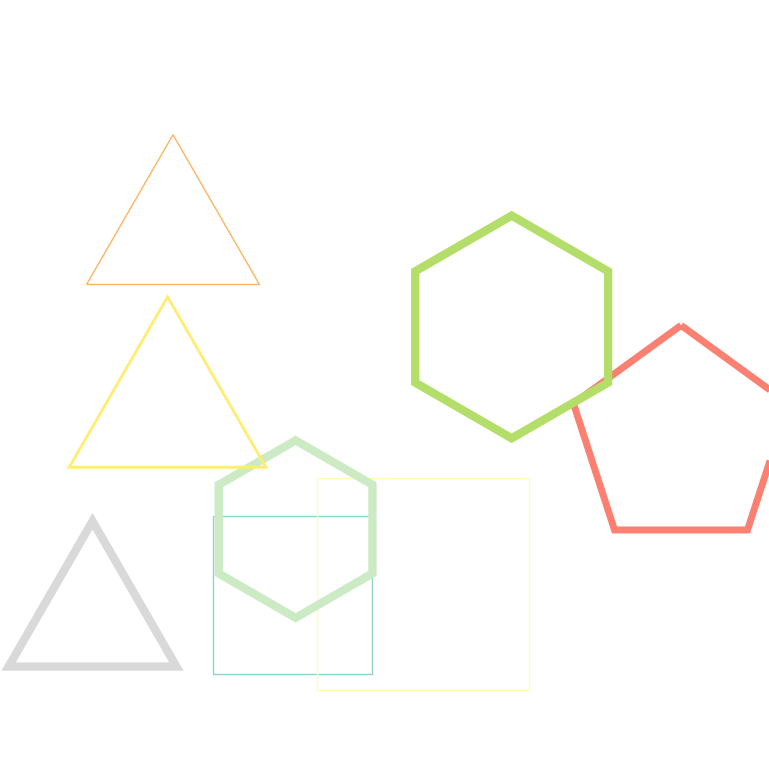[{"shape": "square", "thickness": 0.5, "radius": 0.51, "center": [0.38, 0.227]}, {"shape": "square", "thickness": 0.5, "radius": 0.69, "center": [0.549, 0.242]}, {"shape": "pentagon", "thickness": 2.5, "radius": 0.73, "center": [0.884, 0.431]}, {"shape": "triangle", "thickness": 0.5, "radius": 0.65, "center": [0.225, 0.695]}, {"shape": "hexagon", "thickness": 3, "radius": 0.72, "center": [0.665, 0.575]}, {"shape": "triangle", "thickness": 3, "radius": 0.63, "center": [0.12, 0.197]}, {"shape": "hexagon", "thickness": 3, "radius": 0.58, "center": [0.384, 0.313]}, {"shape": "triangle", "thickness": 1, "radius": 0.74, "center": [0.218, 0.467]}]